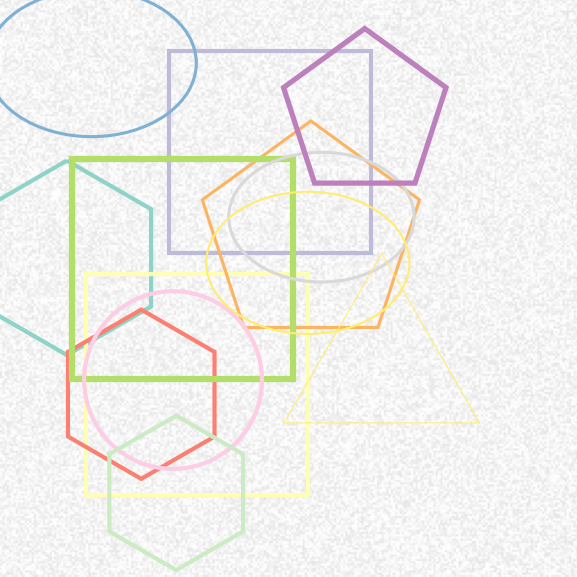[{"shape": "hexagon", "thickness": 2, "radius": 0.84, "center": [0.116, 0.553]}, {"shape": "square", "thickness": 2, "radius": 0.96, "center": [0.341, 0.333]}, {"shape": "square", "thickness": 2, "radius": 0.87, "center": [0.468, 0.736]}, {"shape": "hexagon", "thickness": 2, "radius": 0.73, "center": [0.245, 0.316]}, {"shape": "oval", "thickness": 1.5, "radius": 0.91, "center": [0.158, 0.89]}, {"shape": "pentagon", "thickness": 1.5, "radius": 0.99, "center": [0.538, 0.592]}, {"shape": "square", "thickness": 3, "radius": 0.95, "center": [0.316, 0.533]}, {"shape": "circle", "thickness": 2, "radius": 0.77, "center": [0.3, 0.341]}, {"shape": "oval", "thickness": 1.5, "radius": 0.8, "center": [0.557, 0.623]}, {"shape": "pentagon", "thickness": 2.5, "radius": 0.74, "center": [0.632, 0.802]}, {"shape": "hexagon", "thickness": 2, "radius": 0.67, "center": [0.305, 0.146]}, {"shape": "triangle", "thickness": 0.5, "radius": 0.98, "center": [0.661, 0.365]}, {"shape": "oval", "thickness": 1, "radius": 0.88, "center": [0.533, 0.544]}]